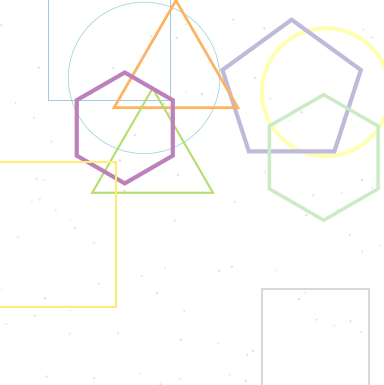[{"shape": "circle", "thickness": 0.5, "radius": 0.98, "center": [0.374, 0.798]}, {"shape": "circle", "thickness": 3, "radius": 0.83, "center": [0.846, 0.761]}, {"shape": "pentagon", "thickness": 3, "radius": 0.95, "center": [0.757, 0.76]}, {"shape": "square", "thickness": 0.5, "radius": 0.79, "center": [0.283, 0.898]}, {"shape": "triangle", "thickness": 2, "radius": 0.93, "center": [0.457, 0.813]}, {"shape": "triangle", "thickness": 1.5, "radius": 0.9, "center": [0.396, 0.59]}, {"shape": "square", "thickness": 1.5, "radius": 0.7, "center": [0.819, 0.109]}, {"shape": "hexagon", "thickness": 3, "radius": 0.72, "center": [0.324, 0.668]}, {"shape": "hexagon", "thickness": 2.5, "radius": 0.82, "center": [0.841, 0.591]}, {"shape": "square", "thickness": 1.5, "radius": 0.94, "center": [0.113, 0.391]}]